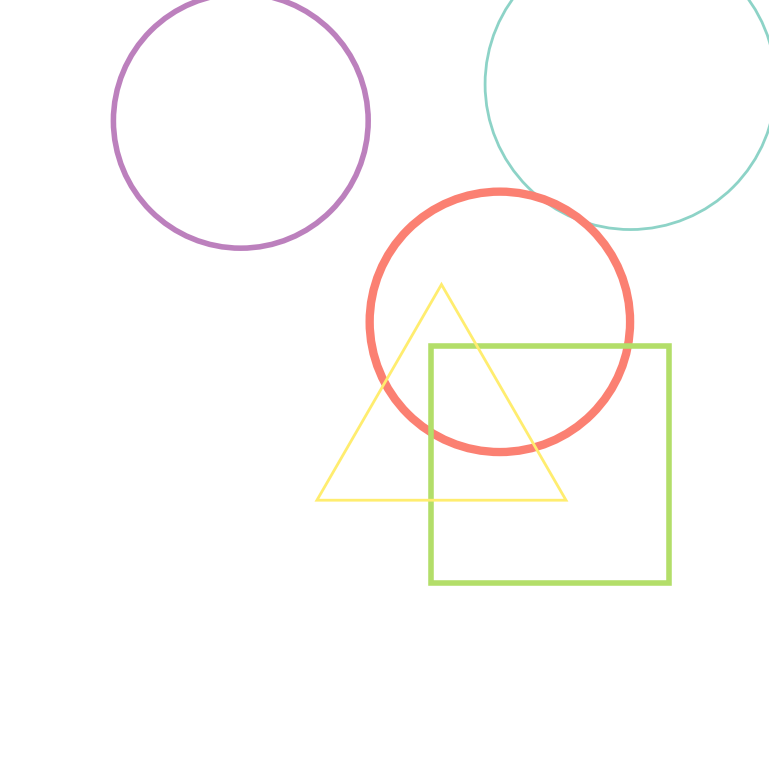[{"shape": "circle", "thickness": 1, "radius": 0.94, "center": [0.819, 0.891]}, {"shape": "circle", "thickness": 3, "radius": 0.85, "center": [0.649, 0.582]}, {"shape": "square", "thickness": 2, "radius": 0.77, "center": [0.715, 0.397]}, {"shape": "circle", "thickness": 2, "radius": 0.83, "center": [0.313, 0.843]}, {"shape": "triangle", "thickness": 1, "radius": 0.93, "center": [0.573, 0.444]}]